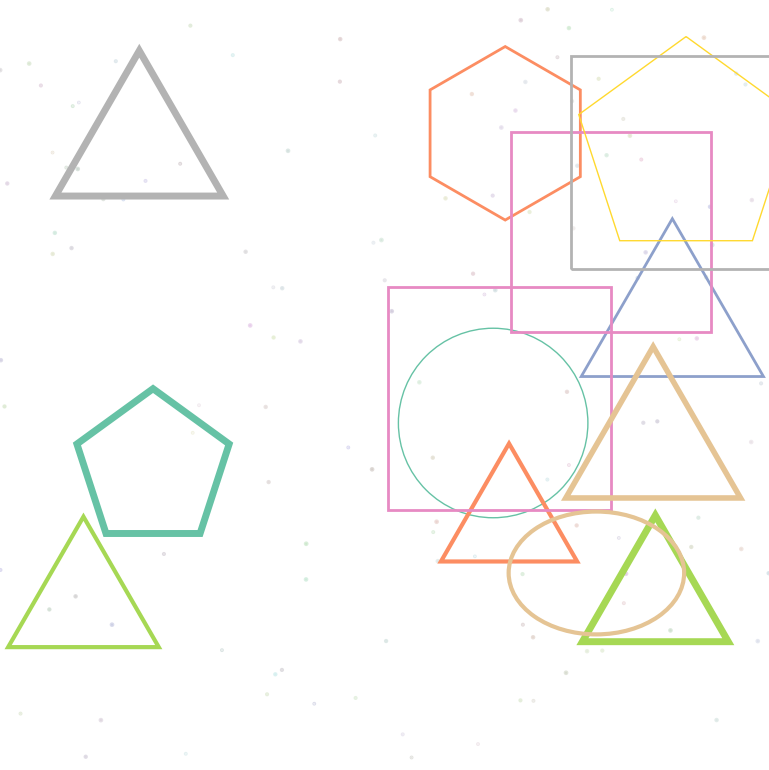[{"shape": "pentagon", "thickness": 2.5, "radius": 0.52, "center": [0.199, 0.391]}, {"shape": "circle", "thickness": 0.5, "radius": 0.62, "center": [0.64, 0.451]}, {"shape": "triangle", "thickness": 1.5, "radius": 0.51, "center": [0.661, 0.322]}, {"shape": "hexagon", "thickness": 1, "radius": 0.56, "center": [0.656, 0.827]}, {"shape": "triangle", "thickness": 1, "radius": 0.68, "center": [0.873, 0.579]}, {"shape": "square", "thickness": 1, "radius": 0.72, "center": [0.648, 0.482]}, {"shape": "square", "thickness": 1, "radius": 0.65, "center": [0.793, 0.699]}, {"shape": "triangle", "thickness": 1.5, "radius": 0.56, "center": [0.108, 0.216]}, {"shape": "triangle", "thickness": 2.5, "radius": 0.55, "center": [0.851, 0.221]}, {"shape": "pentagon", "thickness": 0.5, "radius": 0.73, "center": [0.891, 0.806]}, {"shape": "triangle", "thickness": 2, "radius": 0.66, "center": [0.848, 0.419]}, {"shape": "oval", "thickness": 1.5, "radius": 0.57, "center": [0.775, 0.256]}, {"shape": "triangle", "thickness": 2.5, "radius": 0.63, "center": [0.181, 0.808]}, {"shape": "square", "thickness": 1, "radius": 0.69, "center": [0.88, 0.789]}]